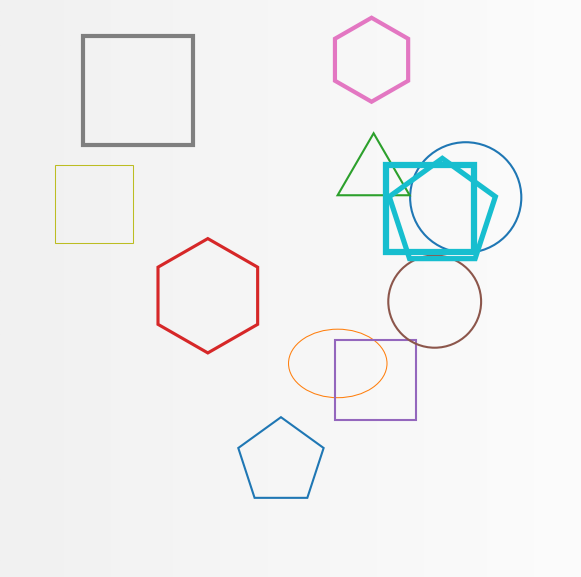[{"shape": "circle", "thickness": 1, "radius": 0.48, "center": [0.801, 0.657]}, {"shape": "pentagon", "thickness": 1, "radius": 0.39, "center": [0.483, 0.2]}, {"shape": "oval", "thickness": 0.5, "radius": 0.42, "center": [0.581, 0.37]}, {"shape": "triangle", "thickness": 1, "radius": 0.36, "center": [0.643, 0.697]}, {"shape": "hexagon", "thickness": 1.5, "radius": 0.49, "center": [0.358, 0.487]}, {"shape": "square", "thickness": 1, "radius": 0.35, "center": [0.647, 0.341]}, {"shape": "circle", "thickness": 1, "radius": 0.4, "center": [0.748, 0.477]}, {"shape": "hexagon", "thickness": 2, "radius": 0.36, "center": [0.639, 0.896]}, {"shape": "square", "thickness": 2, "radius": 0.47, "center": [0.238, 0.843]}, {"shape": "square", "thickness": 0.5, "radius": 0.34, "center": [0.162, 0.646]}, {"shape": "square", "thickness": 3, "radius": 0.38, "center": [0.74, 0.638]}, {"shape": "pentagon", "thickness": 2.5, "radius": 0.48, "center": [0.761, 0.629]}]